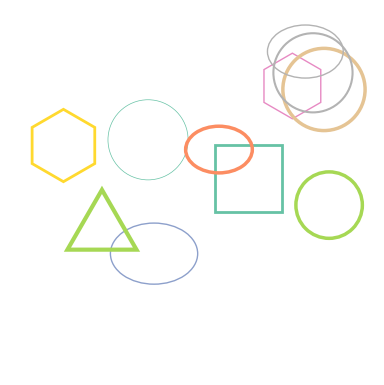[{"shape": "circle", "thickness": 0.5, "radius": 0.52, "center": [0.385, 0.637]}, {"shape": "square", "thickness": 2, "radius": 0.44, "center": [0.645, 0.537]}, {"shape": "oval", "thickness": 2.5, "radius": 0.43, "center": [0.569, 0.612]}, {"shape": "oval", "thickness": 1, "radius": 0.57, "center": [0.4, 0.341]}, {"shape": "hexagon", "thickness": 1, "radius": 0.43, "center": [0.759, 0.777]}, {"shape": "circle", "thickness": 2.5, "radius": 0.43, "center": [0.855, 0.467]}, {"shape": "triangle", "thickness": 3, "radius": 0.52, "center": [0.265, 0.403]}, {"shape": "hexagon", "thickness": 2, "radius": 0.47, "center": [0.165, 0.622]}, {"shape": "circle", "thickness": 2.5, "radius": 0.53, "center": [0.841, 0.768]}, {"shape": "oval", "thickness": 1, "radius": 0.49, "center": [0.793, 0.866]}, {"shape": "circle", "thickness": 1.5, "radius": 0.51, "center": [0.813, 0.811]}]